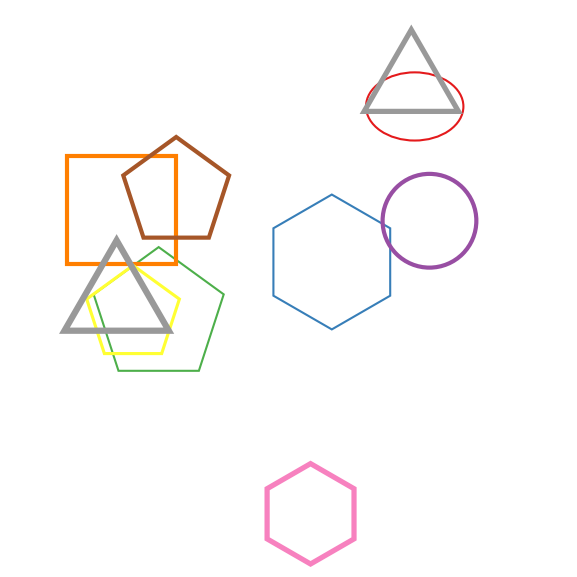[{"shape": "oval", "thickness": 1, "radius": 0.42, "center": [0.718, 0.815]}, {"shape": "hexagon", "thickness": 1, "radius": 0.58, "center": [0.575, 0.545]}, {"shape": "pentagon", "thickness": 1, "radius": 0.59, "center": [0.275, 0.453]}, {"shape": "circle", "thickness": 2, "radius": 0.41, "center": [0.744, 0.617]}, {"shape": "square", "thickness": 2, "radius": 0.47, "center": [0.21, 0.635]}, {"shape": "pentagon", "thickness": 1.5, "radius": 0.42, "center": [0.23, 0.455]}, {"shape": "pentagon", "thickness": 2, "radius": 0.48, "center": [0.305, 0.666]}, {"shape": "hexagon", "thickness": 2.5, "radius": 0.43, "center": [0.538, 0.109]}, {"shape": "triangle", "thickness": 2.5, "radius": 0.47, "center": [0.712, 0.853]}, {"shape": "triangle", "thickness": 3, "radius": 0.52, "center": [0.202, 0.479]}]